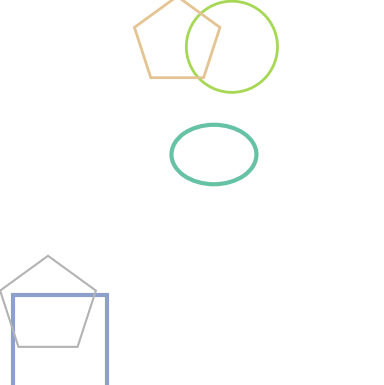[{"shape": "oval", "thickness": 3, "radius": 0.55, "center": [0.556, 0.599]}, {"shape": "square", "thickness": 3, "radius": 0.61, "center": [0.156, 0.112]}, {"shape": "circle", "thickness": 2, "radius": 0.59, "center": [0.602, 0.879]}, {"shape": "pentagon", "thickness": 2, "radius": 0.58, "center": [0.46, 0.893]}, {"shape": "pentagon", "thickness": 1.5, "radius": 0.65, "center": [0.125, 0.205]}]